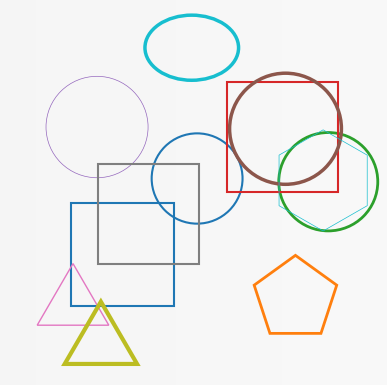[{"shape": "square", "thickness": 1.5, "radius": 0.67, "center": [0.316, 0.339]}, {"shape": "circle", "thickness": 1.5, "radius": 0.59, "center": [0.509, 0.536]}, {"shape": "pentagon", "thickness": 2, "radius": 0.56, "center": [0.762, 0.225]}, {"shape": "circle", "thickness": 2, "radius": 0.64, "center": [0.847, 0.528]}, {"shape": "square", "thickness": 1.5, "radius": 0.71, "center": [0.729, 0.644]}, {"shape": "circle", "thickness": 0.5, "radius": 0.66, "center": [0.25, 0.67]}, {"shape": "circle", "thickness": 2.5, "radius": 0.72, "center": [0.737, 0.666]}, {"shape": "triangle", "thickness": 1, "radius": 0.53, "center": [0.188, 0.209]}, {"shape": "square", "thickness": 1.5, "radius": 0.65, "center": [0.383, 0.445]}, {"shape": "triangle", "thickness": 3, "radius": 0.54, "center": [0.26, 0.109]}, {"shape": "hexagon", "thickness": 0.5, "radius": 0.66, "center": [0.834, 0.531]}, {"shape": "oval", "thickness": 2.5, "radius": 0.6, "center": [0.495, 0.876]}]